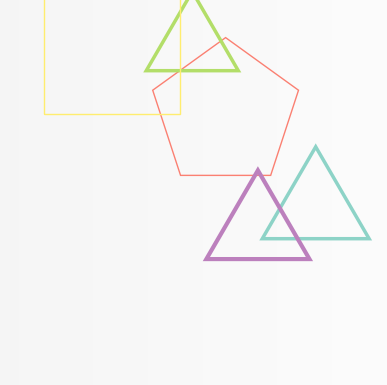[{"shape": "triangle", "thickness": 2.5, "radius": 0.8, "center": [0.815, 0.46]}, {"shape": "pentagon", "thickness": 1, "radius": 0.99, "center": [0.582, 0.705]}, {"shape": "triangle", "thickness": 2.5, "radius": 0.69, "center": [0.496, 0.885]}, {"shape": "triangle", "thickness": 3, "radius": 0.77, "center": [0.666, 0.404]}, {"shape": "square", "thickness": 1, "radius": 0.87, "center": [0.289, 0.88]}]